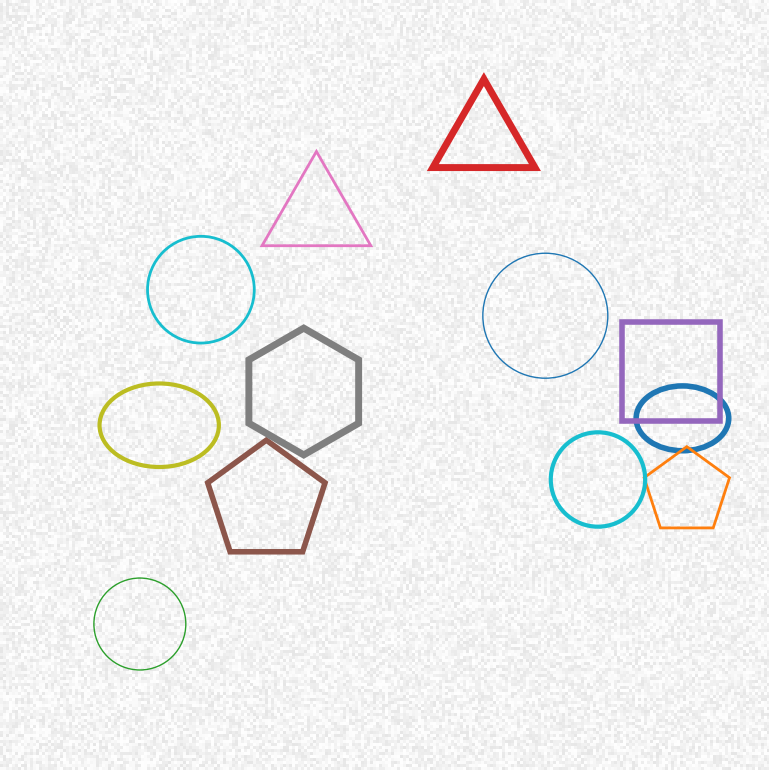[{"shape": "oval", "thickness": 2, "radius": 0.3, "center": [0.886, 0.457]}, {"shape": "circle", "thickness": 0.5, "radius": 0.41, "center": [0.708, 0.59]}, {"shape": "pentagon", "thickness": 1, "radius": 0.29, "center": [0.892, 0.362]}, {"shape": "circle", "thickness": 0.5, "radius": 0.3, "center": [0.182, 0.19]}, {"shape": "triangle", "thickness": 2.5, "radius": 0.38, "center": [0.628, 0.821]}, {"shape": "square", "thickness": 2, "radius": 0.32, "center": [0.871, 0.517]}, {"shape": "pentagon", "thickness": 2, "radius": 0.4, "center": [0.346, 0.348]}, {"shape": "triangle", "thickness": 1, "radius": 0.41, "center": [0.411, 0.722]}, {"shape": "hexagon", "thickness": 2.5, "radius": 0.41, "center": [0.394, 0.492]}, {"shape": "oval", "thickness": 1.5, "radius": 0.39, "center": [0.207, 0.448]}, {"shape": "circle", "thickness": 1, "radius": 0.35, "center": [0.261, 0.624]}, {"shape": "circle", "thickness": 1.5, "radius": 0.31, "center": [0.777, 0.377]}]